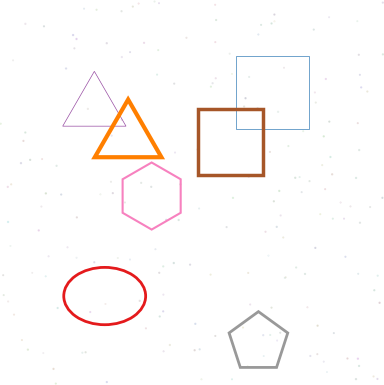[{"shape": "oval", "thickness": 2, "radius": 0.53, "center": [0.272, 0.231]}, {"shape": "square", "thickness": 0.5, "radius": 0.48, "center": [0.708, 0.76]}, {"shape": "triangle", "thickness": 0.5, "radius": 0.47, "center": [0.245, 0.72]}, {"shape": "triangle", "thickness": 3, "radius": 0.5, "center": [0.333, 0.642]}, {"shape": "square", "thickness": 2.5, "radius": 0.43, "center": [0.599, 0.63]}, {"shape": "hexagon", "thickness": 1.5, "radius": 0.44, "center": [0.394, 0.491]}, {"shape": "pentagon", "thickness": 2, "radius": 0.4, "center": [0.671, 0.11]}]